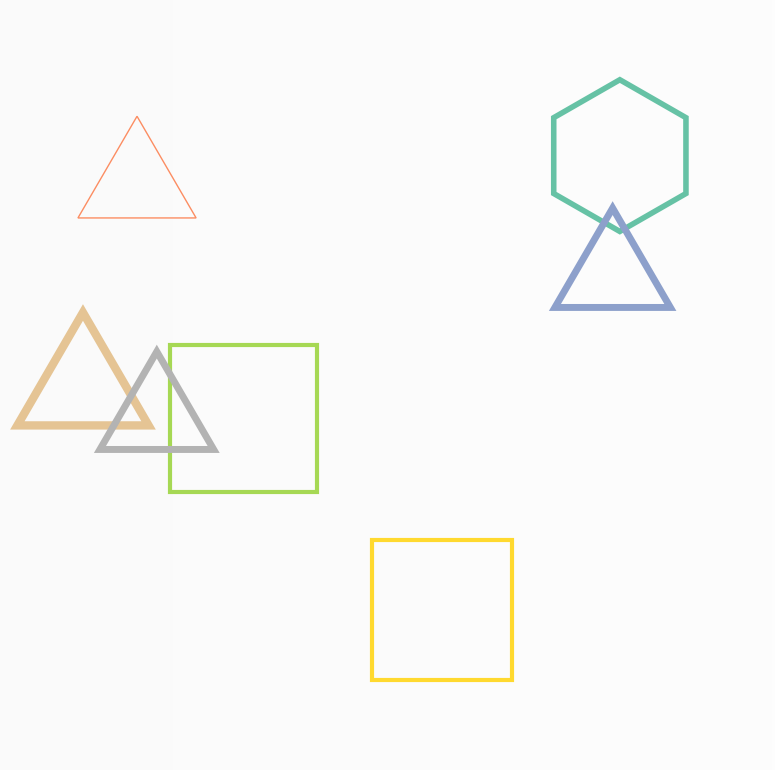[{"shape": "hexagon", "thickness": 2, "radius": 0.49, "center": [0.8, 0.798]}, {"shape": "triangle", "thickness": 0.5, "radius": 0.44, "center": [0.177, 0.761]}, {"shape": "triangle", "thickness": 2.5, "radius": 0.43, "center": [0.791, 0.644]}, {"shape": "square", "thickness": 1.5, "radius": 0.48, "center": [0.314, 0.456]}, {"shape": "square", "thickness": 1.5, "radius": 0.45, "center": [0.57, 0.208]}, {"shape": "triangle", "thickness": 3, "radius": 0.49, "center": [0.107, 0.496]}, {"shape": "triangle", "thickness": 2.5, "radius": 0.42, "center": [0.202, 0.459]}]